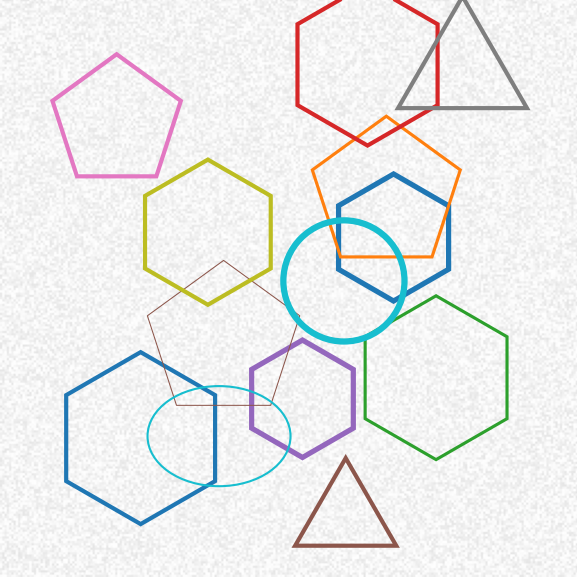[{"shape": "hexagon", "thickness": 2.5, "radius": 0.55, "center": [0.682, 0.588]}, {"shape": "hexagon", "thickness": 2, "radius": 0.74, "center": [0.244, 0.24]}, {"shape": "pentagon", "thickness": 1.5, "radius": 0.67, "center": [0.669, 0.663]}, {"shape": "hexagon", "thickness": 1.5, "radius": 0.71, "center": [0.755, 0.345]}, {"shape": "hexagon", "thickness": 2, "radius": 0.7, "center": [0.636, 0.887]}, {"shape": "hexagon", "thickness": 2.5, "radius": 0.51, "center": [0.524, 0.309]}, {"shape": "pentagon", "thickness": 0.5, "radius": 0.69, "center": [0.387, 0.409]}, {"shape": "triangle", "thickness": 2, "radius": 0.51, "center": [0.599, 0.105]}, {"shape": "pentagon", "thickness": 2, "radius": 0.58, "center": [0.202, 0.788]}, {"shape": "triangle", "thickness": 2, "radius": 0.64, "center": [0.801, 0.876]}, {"shape": "hexagon", "thickness": 2, "radius": 0.63, "center": [0.36, 0.597]}, {"shape": "circle", "thickness": 3, "radius": 0.52, "center": [0.596, 0.513]}, {"shape": "oval", "thickness": 1, "radius": 0.62, "center": [0.379, 0.244]}]